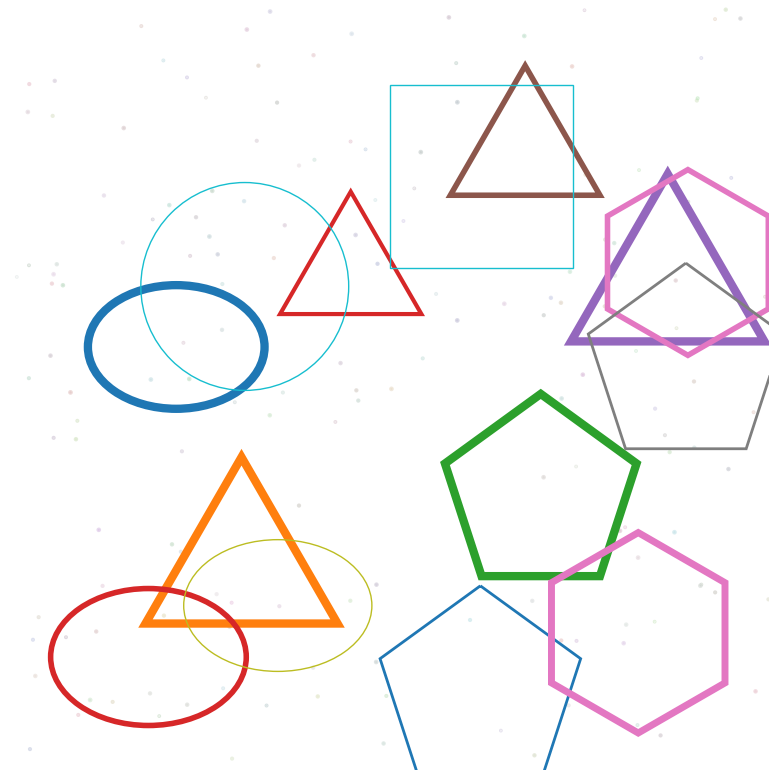[{"shape": "oval", "thickness": 3, "radius": 0.57, "center": [0.229, 0.549]}, {"shape": "pentagon", "thickness": 1, "radius": 0.68, "center": [0.624, 0.102]}, {"shape": "triangle", "thickness": 3, "radius": 0.72, "center": [0.314, 0.262]}, {"shape": "pentagon", "thickness": 3, "radius": 0.65, "center": [0.702, 0.358]}, {"shape": "oval", "thickness": 2, "radius": 0.64, "center": [0.193, 0.147]}, {"shape": "triangle", "thickness": 1.5, "radius": 0.53, "center": [0.455, 0.645]}, {"shape": "triangle", "thickness": 3, "radius": 0.72, "center": [0.867, 0.629]}, {"shape": "triangle", "thickness": 2, "radius": 0.56, "center": [0.682, 0.803]}, {"shape": "hexagon", "thickness": 2.5, "radius": 0.65, "center": [0.829, 0.178]}, {"shape": "hexagon", "thickness": 2, "radius": 0.6, "center": [0.893, 0.659]}, {"shape": "pentagon", "thickness": 1, "radius": 0.67, "center": [0.891, 0.525]}, {"shape": "oval", "thickness": 0.5, "radius": 0.61, "center": [0.361, 0.214]}, {"shape": "square", "thickness": 0.5, "radius": 0.59, "center": [0.625, 0.771]}, {"shape": "circle", "thickness": 0.5, "radius": 0.67, "center": [0.318, 0.628]}]